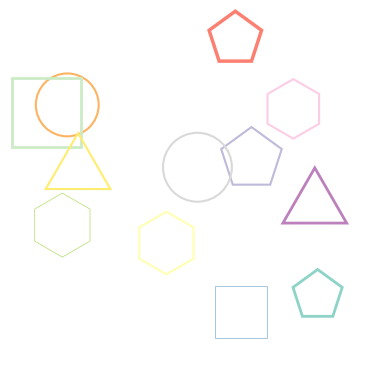[{"shape": "pentagon", "thickness": 2, "radius": 0.34, "center": [0.825, 0.233]}, {"shape": "hexagon", "thickness": 1.5, "radius": 0.41, "center": [0.432, 0.369]}, {"shape": "pentagon", "thickness": 1.5, "radius": 0.41, "center": [0.653, 0.587]}, {"shape": "pentagon", "thickness": 2.5, "radius": 0.36, "center": [0.611, 0.899]}, {"shape": "square", "thickness": 0.5, "radius": 0.34, "center": [0.625, 0.189]}, {"shape": "circle", "thickness": 1.5, "radius": 0.41, "center": [0.175, 0.728]}, {"shape": "hexagon", "thickness": 0.5, "radius": 0.42, "center": [0.162, 0.415]}, {"shape": "hexagon", "thickness": 1.5, "radius": 0.39, "center": [0.762, 0.717]}, {"shape": "circle", "thickness": 1.5, "radius": 0.45, "center": [0.513, 0.566]}, {"shape": "triangle", "thickness": 2, "radius": 0.48, "center": [0.818, 0.468]}, {"shape": "square", "thickness": 2, "radius": 0.44, "center": [0.121, 0.708]}, {"shape": "triangle", "thickness": 1.5, "radius": 0.48, "center": [0.203, 0.557]}]